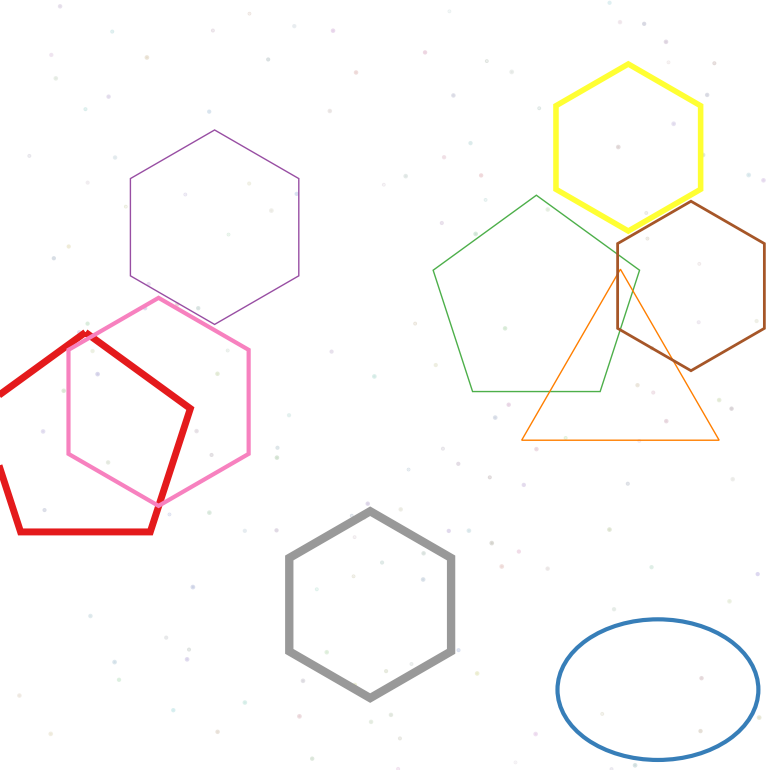[{"shape": "pentagon", "thickness": 2.5, "radius": 0.72, "center": [0.111, 0.425]}, {"shape": "oval", "thickness": 1.5, "radius": 0.65, "center": [0.854, 0.104]}, {"shape": "pentagon", "thickness": 0.5, "radius": 0.7, "center": [0.697, 0.606]}, {"shape": "hexagon", "thickness": 0.5, "radius": 0.63, "center": [0.279, 0.705]}, {"shape": "triangle", "thickness": 0.5, "radius": 0.74, "center": [0.806, 0.502]}, {"shape": "hexagon", "thickness": 2, "radius": 0.54, "center": [0.816, 0.808]}, {"shape": "hexagon", "thickness": 1, "radius": 0.55, "center": [0.897, 0.629]}, {"shape": "hexagon", "thickness": 1.5, "radius": 0.68, "center": [0.206, 0.478]}, {"shape": "hexagon", "thickness": 3, "radius": 0.61, "center": [0.481, 0.215]}]